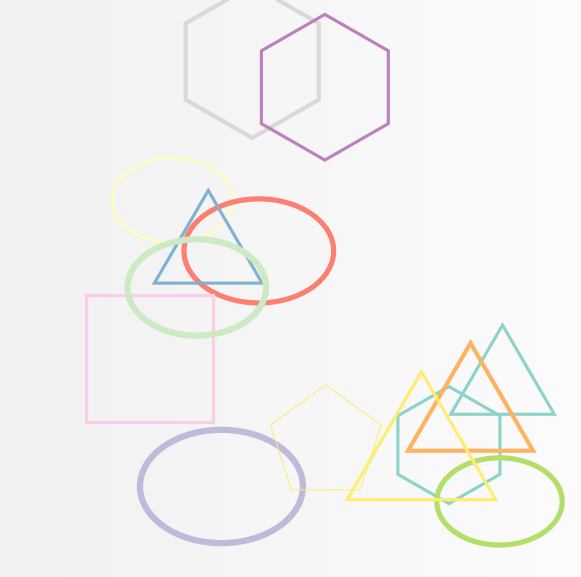[{"shape": "triangle", "thickness": 1.5, "radius": 0.51, "center": [0.865, 0.333]}, {"shape": "hexagon", "thickness": 1.5, "radius": 0.51, "center": [0.772, 0.228]}, {"shape": "oval", "thickness": 1, "radius": 0.52, "center": [0.297, 0.653]}, {"shape": "oval", "thickness": 3, "radius": 0.7, "center": [0.381, 0.157]}, {"shape": "oval", "thickness": 2.5, "radius": 0.64, "center": [0.445, 0.565]}, {"shape": "triangle", "thickness": 1.5, "radius": 0.54, "center": [0.358, 0.562]}, {"shape": "triangle", "thickness": 2, "radius": 0.62, "center": [0.81, 0.281]}, {"shape": "oval", "thickness": 2.5, "radius": 0.54, "center": [0.859, 0.131]}, {"shape": "square", "thickness": 1.5, "radius": 0.55, "center": [0.257, 0.378]}, {"shape": "hexagon", "thickness": 2, "radius": 0.66, "center": [0.434, 0.893]}, {"shape": "hexagon", "thickness": 1.5, "radius": 0.63, "center": [0.559, 0.848]}, {"shape": "oval", "thickness": 3, "radius": 0.6, "center": [0.339, 0.501]}, {"shape": "pentagon", "thickness": 0.5, "radius": 0.5, "center": [0.561, 0.232]}, {"shape": "triangle", "thickness": 1.5, "radius": 0.74, "center": [0.725, 0.208]}]